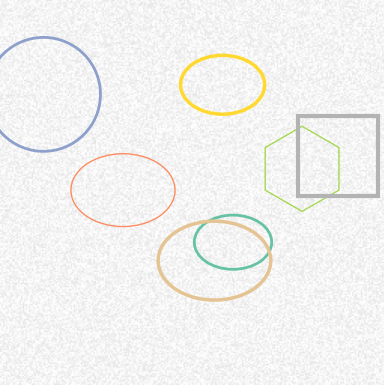[{"shape": "oval", "thickness": 2, "radius": 0.5, "center": [0.605, 0.371]}, {"shape": "oval", "thickness": 1, "radius": 0.68, "center": [0.319, 0.506]}, {"shape": "circle", "thickness": 2, "radius": 0.74, "center": [0.113, 0.755]}, {"shape": "hexagon", "thickness": 1, "radius": 0.55, "center": [0.785, 0.561]}, {"shape": "oval", "thickness": 2.5, "radius": 0.55, "center": [0.578, 0.78]}, {"shape": "oval", "thickness": 2.5, "radius": 0.73, "center": [0.557, 0.323]}, {"shape": "square", "thickness": 3, "radius": 0.52, "center": [0.878, 0.595]}]